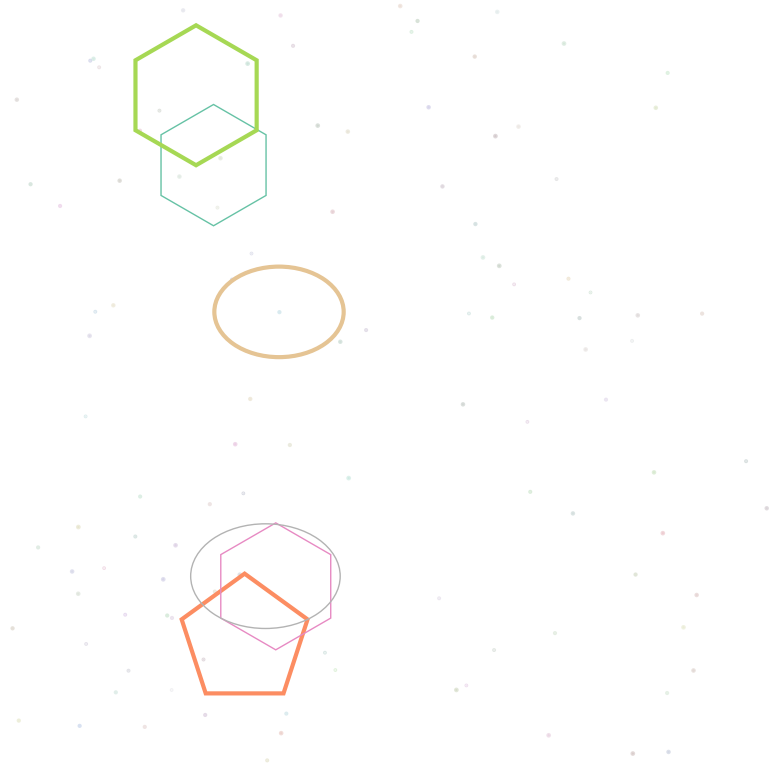[{"shape": "hexagon", "thickness": 0.5, "radius": 0.39, "center": [0.277, 0.786]}, {"shape": "pentagon", "thickness": 1.5, "radius": 0.43, "center": [0.318, 0.169]}, {"shape": "hexagon", "thickness": 0.5, "radius": 0.41, "center": [0.358, 0.238]}, {"shape": "hexagon", "thickness": 1.5, "radius": 0.45, "center": [0.255, 0.876]}, {"shape": "oval", "thickness": 1.5, "radius": 0.42, "center": [0.362, 0.595]}, {"shape": "oval", "thickness": 0.5, "radius": 0.49, "center": [0.345, 0.252]}]